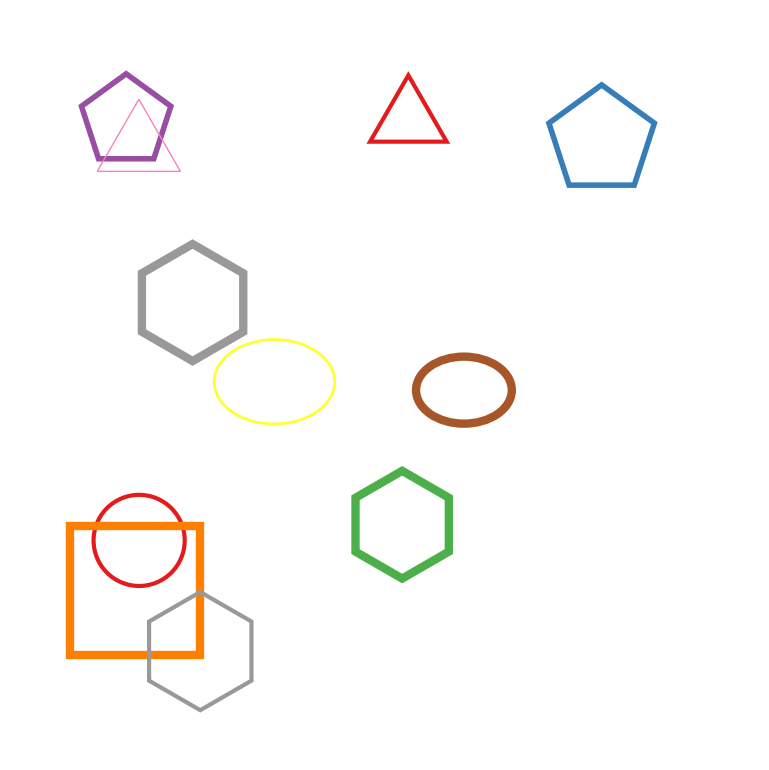[{"shape": "triangle", "thickness": 1.5, "radius": 0.29, "center": [0.53, 0.845]}, {"shape": "circle", "thickness": 1.5, "radius": 0.3, "center": [0.181, 0.298]}, {"shape": "pentagon", "thickness": 2, "radius": 0.36, "center": [0.781, 0.818]}, {"shape": "hexagon", "thickness": 3, "radius": 0.35, "center": [0.522, 0.319]}, {"shape": "pentagon", "thickness": 2, "radius": 0.3, "center": [0.164, 0.843]}, {"shape": "square", "thickness": 3, "radius": 0.42, "center": [0.175, 0.233]}, {"shape": "oval", "thickness": 1, "radius": 0.39, "center": [0.356, 0.504]}, {"shape": "oval", "thickness": 3, "radius": 0.31, "center": [0.603, 0.493]}, {"shape": "triangle", "thickness": 0.5, "radius": 0.31, "center": [0.18, 0.809]}, {"shape": "hexagon", "thickness": 3, "radius": 0.38, "center": [0.25, 0.607]}, {"shape": "hexagon", "thickness": 1.5, "radius": 0.38, "center": [0.26, 0.154]}]